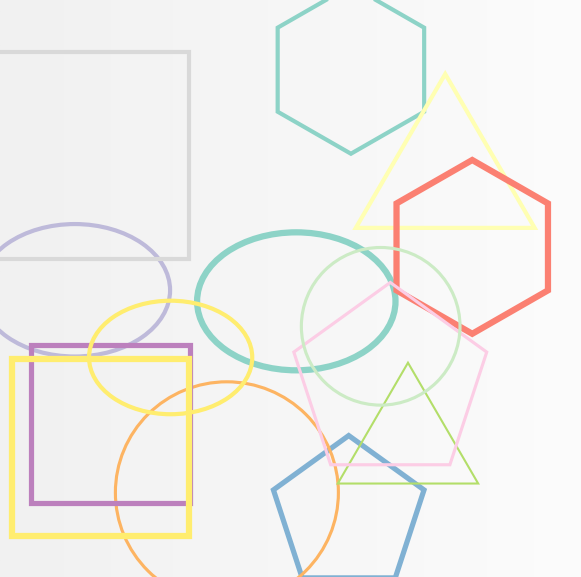[{"shape": "hexagon", "thickness": 2, "radius": 0.73, "center": [0.604, 0.878]}, {"shape": "oval", "thickness": 3, "radius": 0.85, "center": [0.51, 0.477]}, {"shape": "triangle", "thickness": 2, "radius": 0.89, "center": [0.766, 0.693]}, {"shape": "oval", "thickness": 2, "radius": 0.82, "center": [0.129, 0.496]}, {"shape": "hexagon", "thickness": 3, "radius": 0.75, "center": [0.812, 0.572]}, {"shape": "pentagon", "thickness": 2.5, "radius": 0.68, "center": [0.6, 0.109]}, {"shape": "circle", "thickness": 1.5, "radius": 0.96, "center": [0.39, 0.146]}, {"shape": "triangle", "thickness": 1, "radius": 0.7, "center": [0.702, 0.232]}, {"shape": "pentagon", "thickness": 1.5, "radius": 0.87, "center": [0.671, 0.336]}, {"shape": "square", "thickness": 2, "radius": 0.9, "center": [0.145, 0.729]}, {"shape": "square", "thickness": 2.5, "radius": 0.68, "center": [0.19, 0.265]}, {"shape": "circle", "thickness": 1.5, "radius": 0.68, "center": [0.655, 0.434]}, {"shape": "oval", "thickness": 2, "radius": 0.7, "center": [0.294, 0.38]}, {"shape": "square", "thickness": 3, "radius": 0.76, "center": [0.173, 0.225]}]